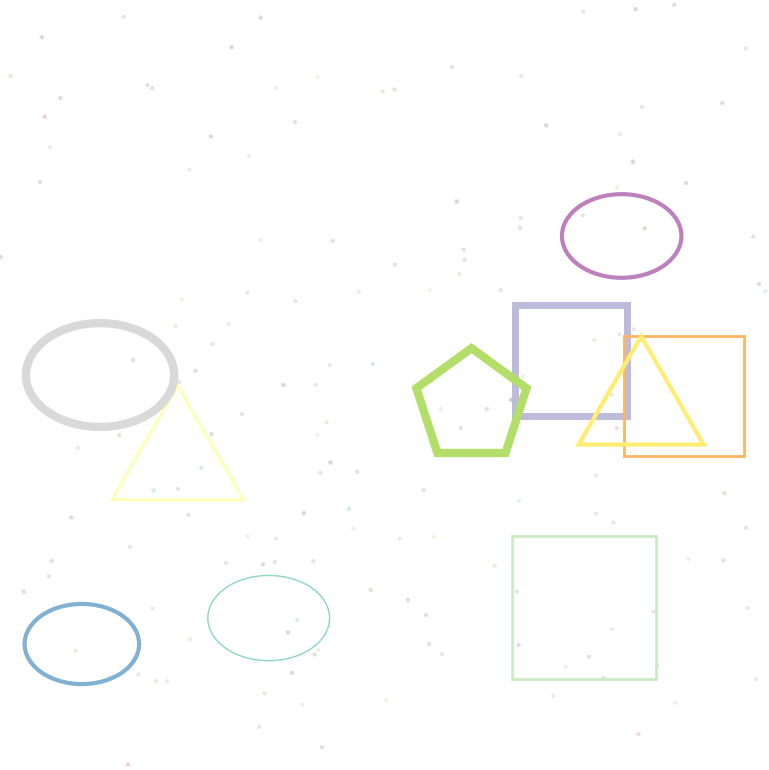[{"shape": "oval", "thickness": 0.5, "radius": 0.4, "center": [0.349, 0.197]}, {"shape": "triangle", "thickness": 1, "radius": 0.49, "center": [0.231, 0.4]}, {"shape": "square", "thickness": 2.5, "radius": 0.36, "center": [0.742, 0.532]}, {"shape": "oval", "thickness": 1.5, "radius": 0.37, "center": [0.106, 0.164]}, {"shape": "square", "thickness": 1, "radius": 0.39, "center": [0.888, 0.485]}, {"shape": "pentagon", "thickness": 3, "radius": 0.38, "center": [0.612, 0.473]}, {"shape": "oval", "thickness": 3, "radius": 0.48, "center": [0.13, 0.513]}, {"shape": "oval", "thickness": 1.5, "radius": 0.39, "center": [0.807, 0.694]}, {"shape": "square", "thickness": 1, "radius": 0.47, "center": [0.758, 0.211]}, {"shape": "triangle", "thickness": 1.5, "radius": 0.47, "center": [0.833, 0.469]}]